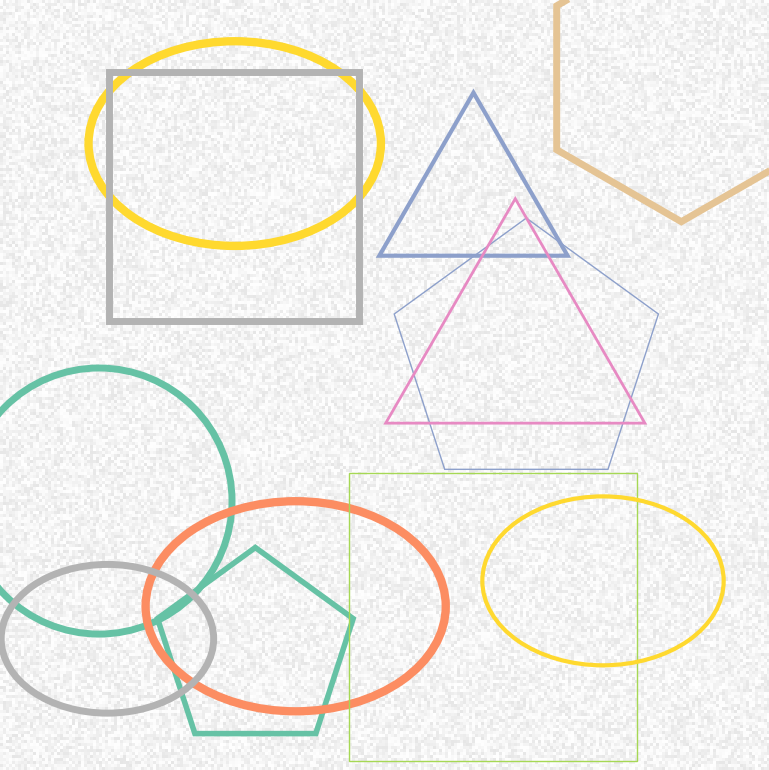[{"shape": "pentagon", "thickness": 2, "radius": 0.67, "center": [0.332, 0.155]}, {"shape": "circle", "thickness": 2.5, "radius": 0.86, "center": [0.129, 0.349]}, {"shape": "oval", "thickness": 3, "radius": 0.97, "center": [0.384, 0.213]}, {"shape": "pentagon", "thickness": 0.5, "radius": 0.9, "center": [0.684, 0.536]}, {"shape": "triangle", "thickness": 1.5, "radius": 0.71, "center": [0.615, 0.738]}, {"shape": "triangle", "thickness": 1, "radius": 0.97, "center": [0.669, 0.548]}, {"shape": "square", "thickness": 0.5, "radius": 0.94, "center": [0.641, 0.199]}, {"shape": "oval", "thickness": 1.5, "radius": 0.78, "center": [0.783, 0.246]}, {"shape": "oval", "thickness": 3, "radius": 0.95, "center": [0.305, 0.814]}, {"shape": "hexagon", "thickness": 2.5, "radius": 0.93, "center": [0.885, 0.899]}, {"shape": "oval", "thickness": 2.5, "radius": 0.69, "center": [0.14, 0.17]}, {"shape": "square", "thickness": 2.5, "radius": 0.81, "center": [0.304, 0.745]}]